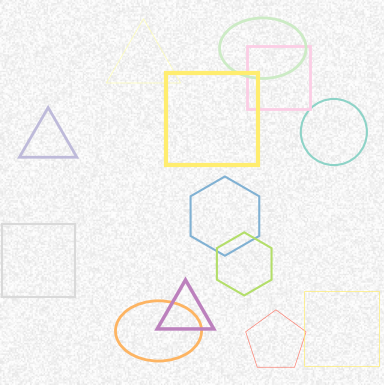[{"shape": "circle", "thickness": 1.5, "radius": 0.43, "center": [0.867, 0.657]}, {"shape": "triangle", "thickness": 0.5, "radius": 0.56, "center": [0.373, 0.84]}, {"shape": "triangle", "thickness": 2, "radius": 0.43, "center": [0.125, 0.635]}, {"shape": "pentagon", "thickness": 0.5, "radius": 0.41, "center": [0.717, 0.113]}, {"shape": "hexagon", "thickness": 1.5, "radius": 0.51, "center": [0.584, 0.439]}, {"shape": "oval", "thickness": 2, "radius": 0.56, "center": [0.412, 0.14]}, {"shape": "hexagon", "thickness": 1.5, "radius": 0.41, "center": [0.634, 0.315]}, {"shape": "square", "thickness": 2, "radius": 0.41, "center": [0.724, 0.799]}, {"shape": "square", "thickness": 1.5, "radius": 0.47, "center": [0.101, 0.324]}, {"shape": "triangle", "thickness": 2.5, "radius": 0.42, "center": [0.482, 0.188]}, {"shape": "oval", "thickness": 2, "radius": 0.56, "center": [0.683, 0.875]}, {"shape": "square", "thickness": 0.5, "radius": 0.49, "center": [0.887, 0.148]}, {"shape": "square", "thickness": 3, "radius": 0.6, "center": [0.55, 0.692]}]